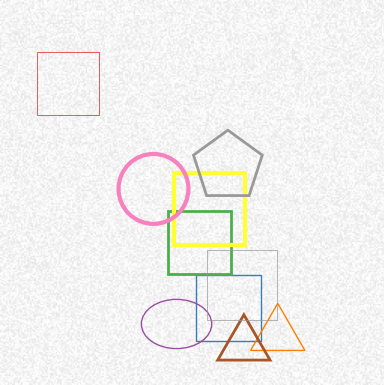[{"shape": "square", "thickness": 0.5, "radius": 0.41, "center": [0.177, 0.784]}, {"shape": "square", "thickness": 1, "radius": 0.42, "center": [0.593, 0.2]}, {"shape": "square", "thickness": 2, "radius": 0.41, "center": [0.518, 0.369]}, {"shape": "oval", "thickness": 1, "radius": 0.46, "center": [0.459, 0.158]}, {"shape": "triangle", "thickness": 1, "radius": 0.41, "center": [0.721, 0.131]}, {"shape": "square", "thickness": 3, "radius": 0.46, "center": [0.544, 0.457]}, {"shape": "triangle", "thickness": 2, "radius": 0.39, "center": [0.633, 0.104]}, {"shape": "circle", "thickness": 3, "radius": 0.45, "center": [0.399, 0.509]}, {"shape": "pentagon", "thickness": 2, "radius": 0.47, "center": [0.592, 0.568]}, {"shape": "square", "thickness": 0.5, "radius": 0.45, "center": [0.629, 0.259]}]